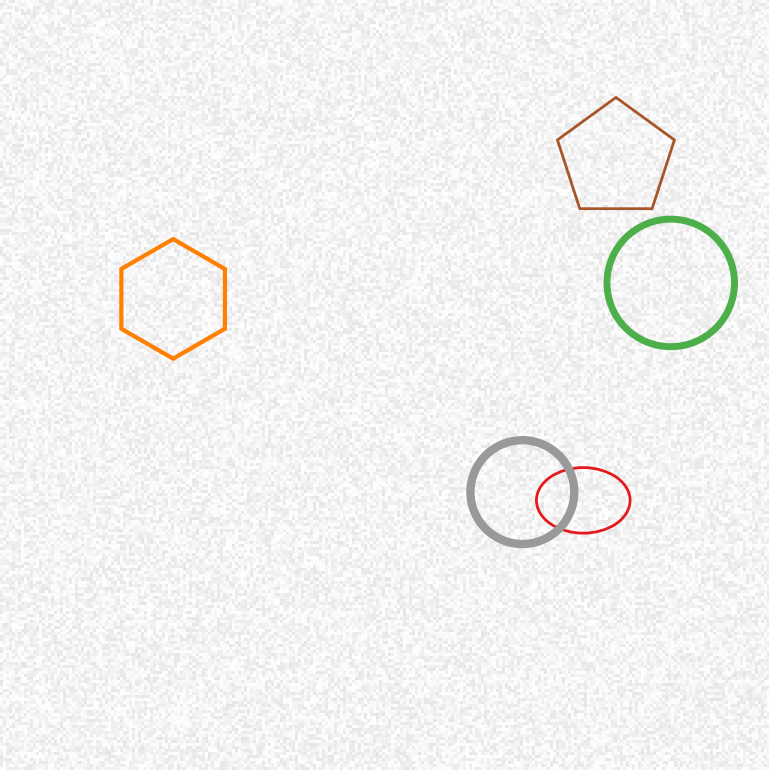[{"shape": "oval", "thickness": 1, "radius": 0.3, "center": [0.757, 0.35]}, {"shape": "circle", "thickness": 2.5, "radius": 0.41, "center": [0.871, 0.633]}, {"shape": "hexagon", "thickness": 1.5, "radius": 0.39, "center": [0.225, 0.612]}, {"shape": "pentagon", "thickness": 1, "radius": 0.4, "center": [0.8, 0.794]}, {"shape": "circle", "thickness": 3, "radius": 0.34, "center": [0.678, 0.361]}]